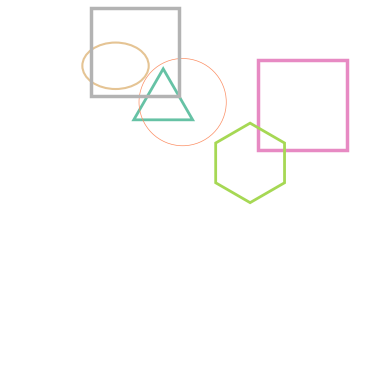[{"shape": "triangle", "thickness": 2, "radius": 0.44, "center": [0.424, 0.733]}, {"shape": "circle", "thickness": 0.5, "radius": 0.57, "center": [0.474, 0.735]}, {"shape": "square", "thickness": 2.5, "radius": 0.58, "center": [0.786, 0.728]}, {"shape": "hexagon", "thickness": 2, "radius": 0.52, "center": [0.65, 0.577]}, {"shape": "oval", "thickness": 1.5, "radius": 0.43, "center": [0.3, 0.829]}, {"shape": "square", "thickness": 2.5, "radius": 0.57, "center": [0.351, 0.864]}]